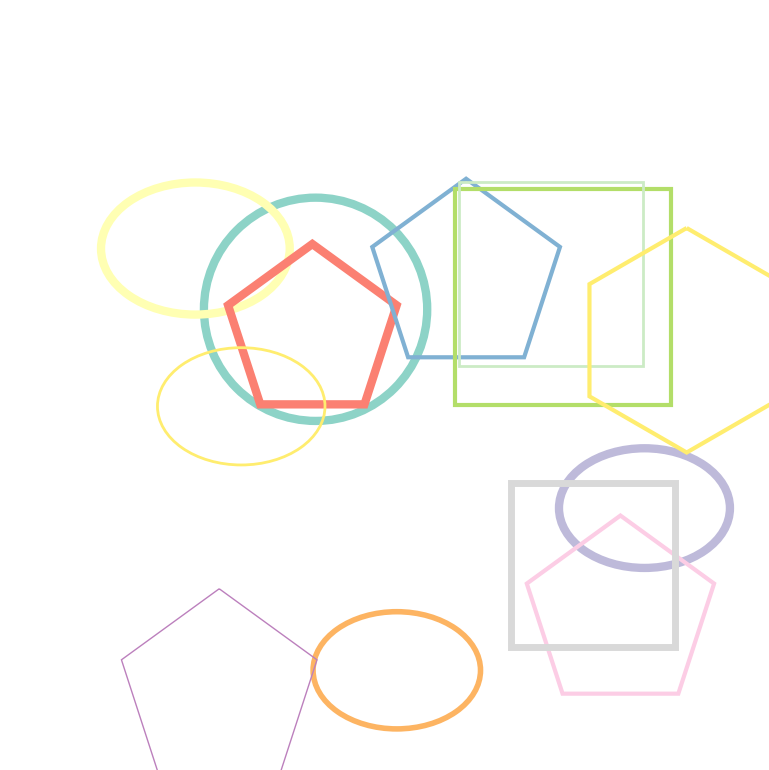[{"shape": "circle", "thickness": 3, "radius": 0.72, "center": [0.41, 0.598]}, {"shape": "oval", "thickness": 3, "radius": 0.61, "center": [0.254, 0.677]}, {"shape": "oval", "thickness": 3, "radius": 0.56, "center": [0.837, 0.34]}, {"shape": "pentagon", "thickness": 3, "radius": 0.58, "center": [0.406, 0.568]}, {"shape": "pentagon", "thickness": 1.5, "radius": 0.64, "center": [0.605, 0.64]}, {"shape": "oval", "thickness": 2, "radius": 0.54, "center": [0.515, 0.129]}, {"shape": "square", "thickness": 1.5, "radius": 0.7, "center": [0.731, 0.614]}, {"shape": "pentagon", "thickness": 1.5, "radius": 0.64, "center": [0.806, 0.203]}, {"shape": "square", "thickness": 2.5, "radius": 0.53, "center": [0.77, 0.266]}, {"shape": "pentagon", "thickness": 0.5, "radius": 0.67, "center": [0.285, 0.102]}, {"shape": "square", "thickness": 1, "radius": 0.6, "center": [0.715, 0.645]}, {"shape": "oval", "thickness": 1, "radius": 0.54, "center": [0.313, 0.472]}, {"shape": "hexagon", "thickness": 1.5, "radius": 0.73, "center": [0.892, 0.558]}]